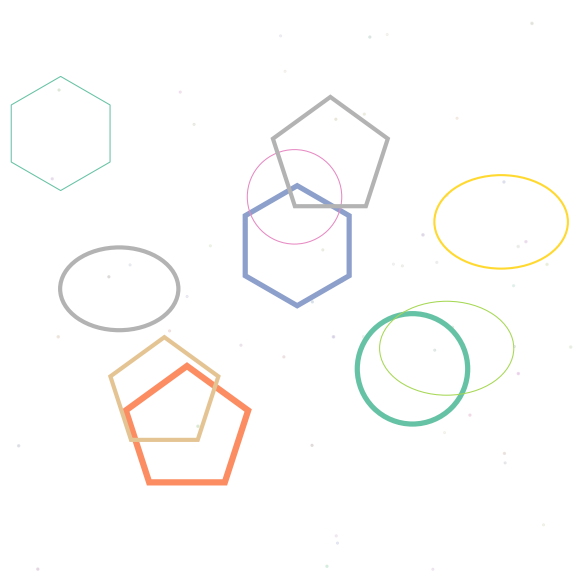[{"shape": "hexagon", "thickness": 0.5, "radius": 0.49, "center": [0.105, 0.768]}, {"shape": "circle", "thickness": 2.5, "radius": 0.48, "center": [0.714, 0.36]}, {"shape": "pentagon", "thickness": 3, "radius": 0.56, "center": [0.324, 0.254]}, {"shape": "hexagon", "thickness": 2.5, "radius": 0.52, "center": [0.515, 0.574]}, {"shape": "circle", "thickness": 0.5, "radius": 0.41, "center": [0.51, 0.658]}, {"shape": "oval", "thickness": 0.5, "radius": 0.58, "center": [0.773, 0.396]}, {"shape": "oval", "thickness": 1, "radius": 0.58, "center": [0.868, 0.615]}, {"shape": "pentagon", "thickness": 2, "radius": 0.49, "center": [0.285, 0.317]}, {"shape": "oval", "thickness": 2, "radius": 0.51, "center": [0.207, 0.499]}, {"shape": "pentagon", "thickness": 2, "radius": 0.52, "center": [0.572, 0.727]}]